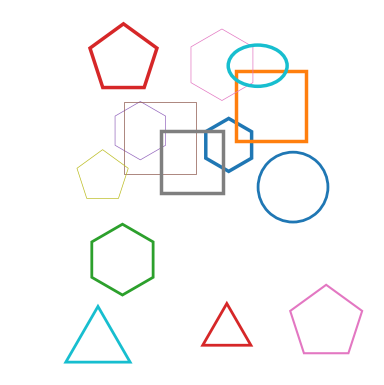[{"shape": "hexagon", "thickness": 2.5, "radius": 0.34, "center": [0.594, 0.624]}, {"shape": "circle", "thickness": 2, "radius": 0.45, "center": [0.761, 0.514]}, {"shape": "square", "thickness": 2.5, "radius": 0.46, "center": [0.704, 0.725]}, {"shape": "hexagon", "thickness": 2, "radius": 0.46, "center": [0.318, 0.326]}, {"shape": "triangle", "thickness": 2, "radius": 0.36, "center": [0.589, 0.139]}, {"shape": "pentagon", "thickness": 2.5, "radius": 0.46, "center": [0.321, 0.847]}, {"shape": "hexagon", "thickness": 0.5, "radius": 0.38, "center": [0.365, 0.661]}, {"shape": "square", "thickness": 0.5, "radius": 0.47, "center": [0.415, 0.642]}, {"shape": "hexagon", "thickness": 0.5, "radius": 0.46, "center": [0.576, 0.832]}, {"shape": "pentagon", "thickness": 1.5, "radius": 0.49, "center": [0.847, 0.162]}, {"shape": "square", "thickness": 2.5, "radius": 0.4, "center": [0.499, 0.579]}, {"shape": "pentagon", "thickness": 0.5, "radius": 0.35, "center": [0.267, 0.541]}, {"shape": "oval", "thickness": 2.5, "radius": 0.38, "center": [0.669, 0.829]}, {"shape": "triangle", "thickness": 2, "radius": 0.48, "center": [0.254, 0.108]}]